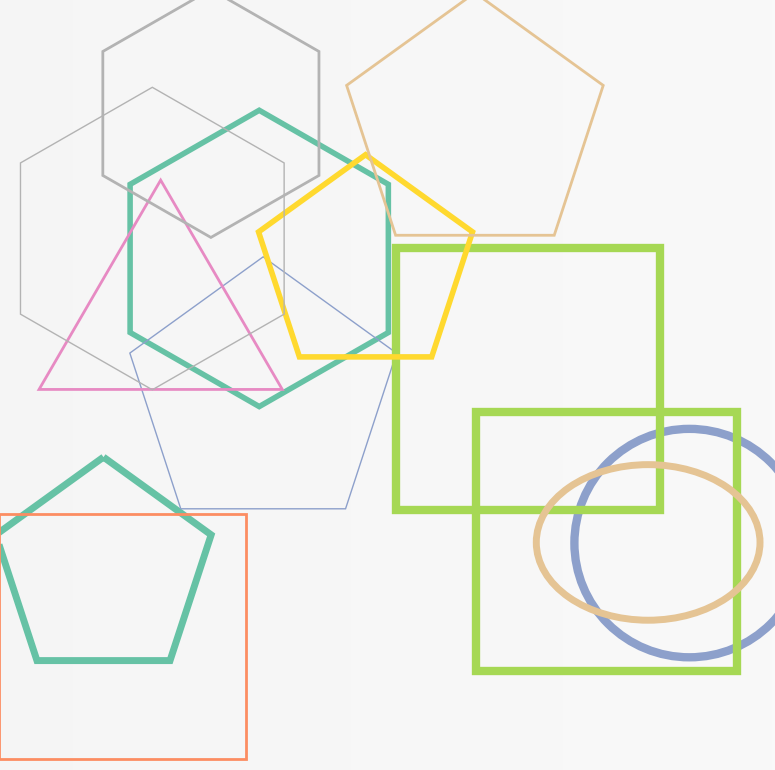[{"shape": "hexagon", "thickness": 2, "radius": 0.96, "center": [0.334, 0.664]}, {"shape": "pentagon", "thickness": 2.5, "radius": 0.73, "center": [0.134, 0.26]}, {"shape": "square", "thickness": 1, "radius": 0.8, "center": [0.158, 0.173]}, {"shape": "circle", "thickness": 3, "radius": 0.74, "center": [0.889, 0.295]}, {"shape": "pentagon", "thickness": 0.5, "radius": 0.9, "center": [0.34, 0.486]}, {"shape": "triangle", "thickness": 1, "radius": 0.91, "center": [0.207, 0.585]}, {"shape": "square", "thickness": 3, "radius": 0.84, "center": [0.783, 0.297]}, {"shape": "square", "thickness": 3, "radius": 0.85, "center": [0.681, 0.508]}, {"shape": "pentagon", "thickness": 2, "radius": 0.73, "center": [0.472, 0.654]}, {"shape": "oval", "thickness": 2.5, "radius": 0.72, "center": [0.836, 0.296]}, {"shape": "pentagon", "thickness": 1, "radius": 0.87, "center": [0.613, 0.835]}, {"shape": "hexagon", "thickness": 0.5, "radius": 0.98, "center": [0.197, 0.69]}, {"shape": "hexagon", "thickness": 1, "radius": 0.81, "center": [0.272, 0.853]}]